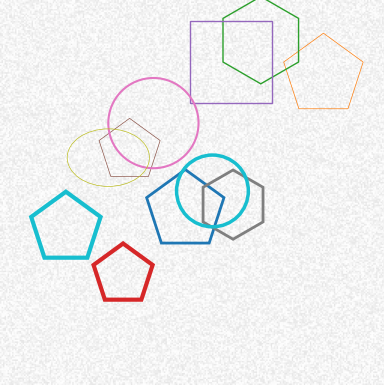[{"shape": "pentagon", "thickness": 2, "radius": 0.53, "center": [0.481, 0.454]}, {"shape": "pentagon", "thickness": 0.5, "radius": 0.54, "center": [0.84, 0.805]}, {"shape": "hexagon", "thickness": 1, "radius": 0.57, "center": [0.677, 0.896]}, {"shape": "pentagon", "thickness": 3, "radius": 0.4, "center": [0.32, 0.287]}, {"shape": "square", "thickness": 1, "radius": 0.53, "center": [0.601, 0.839]}, {"shape": "pentagon", "thickness": 0.5, "radius": 0.42, "center": [0.337, 0.609]}, {"shape": "circle", "thickness": 1.5, "radius": 0.59, "center": [0.398, 0.68]}, {"shape": "hexagon", "thickness": 2, "radius": 0.45, "center": [0.605, 0.469]}, {"shape": "oval", "thickness": 0.5, "radius": 0.53, "center": [0.281, 0.591]}, {"shape": "circle", "thickness": 2.5, "radius": 0.47, "center": [0.552, 0.504]}, {"shape": "pentagon", "thickness": 3, "radius": 0.47, "center": [0.171, 0.407]}]